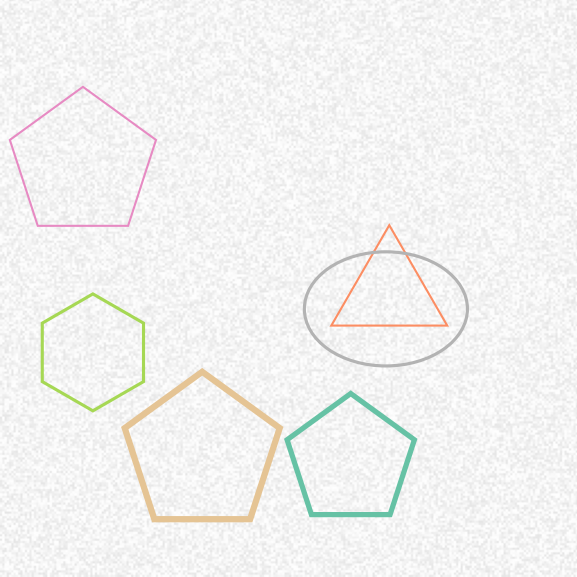[{"shape": "pentagon", "thickness": 2.5, "radius": 0.58, "center": [0.607, 0.202]}, {"shape": "triangle", "thickness": 1, "radius": 0.58, "center": [0.674, 0.493]}, {"shape": "pentagon", "thickness": 1, "radius": 0.67, "center": [0.144, 0.716]}, {"shape": "hexagon", "thickness": 1.5, "radius": 0.51, "center": [0.161, 0.389]}, {"shape": "pentagon", "thickness": 3, "radius": 0.71, "center": [0.35, 0.214]}, {"shape": "oval", "thickness": 1.5, "radius": 0.71, "center": [0.668, 0.464]}]